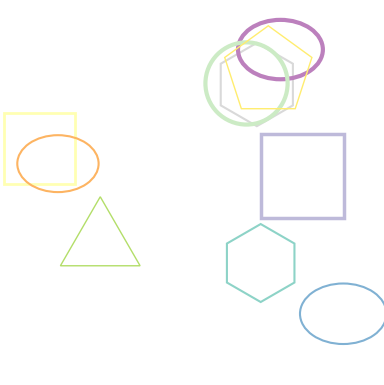[{"shape": "hexagon", "thickness": 1.5, "radius": 0.51, "center": [0.677, 0.317]}, {"shape": "square", "thickness": 2, "radius": 0.46, "center": [0.103, 0.615]}, {"shape": "square", "thickness": 2.5, "radius": 0.54, "center": [0.786, 0.544]}, {"shape": "oval", "thickness": 1.5, "radius": 0.56, "center": [0.891, 0.185]}, {"shape": "oval", "thickness": 1.5, "radius": 0.53, "center": [0.151, 0.575]}, {"shape": "triangle", "thickness": 1, "radius": 0.6, "center": [0.26, 0.369]}, {"shape": "hexagon", "thickness": 1.5, "radius": 0.54, "center": [0.667, 0.78]}, {"shape": "oval", "thickness": 3, "radius": 0.55, "center": [0.728, 0.871]}, {"shape": "circle", "thickness": 3, "radius": 0.53, "center": [0.64, 0.783]}, {"shape": "pentagon", "thickness": 1, "radius": 0.6, "center": [0.697, 0.814]}]